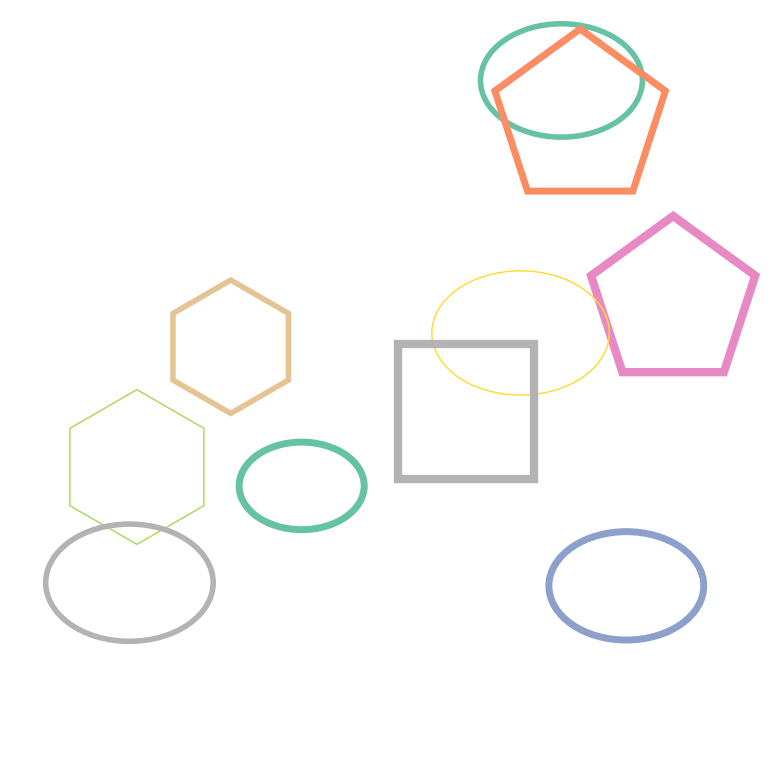[{"shape": "oval", "thickness": 2, "radius": 0.53, "center": [0.729, 0.896]}, {"shape": "oval", "thickness": 2.5, "radius": 0.41, "center": [0.392, 0.369]}, {"shape": "pentagon", "thickness": 2.5, "radius": 0.58, "center": [0.753, 0.846]}, {"shape": "oval", "thickness": 2.5, "radius": 0.5, "center": [0.813, 0.239]}, {"shape": "pentagon", "thickness": 3, "radius": 0.56, "center": [0.874, 0.607]}, {"shape": "hexagon", "thickness": 0.5, "radius": 0.5, "center": [0.178, 0.393]}, {"shape": "oval", "thickness": 0.5, "radius": 0.58, "center": [0.676, 0.568]}, {"shape": "hexagon", "thickness": 2, "radius": 0.43, "center": [0.3, 0.55]}, {"shape": "oval", "thickness": 2, "radius": 0.54, "center": [0.168, 0.243]}, {"shape": "square", "thickness": 3, "radius": 0.44, "center": [0.605, 0.466]}]